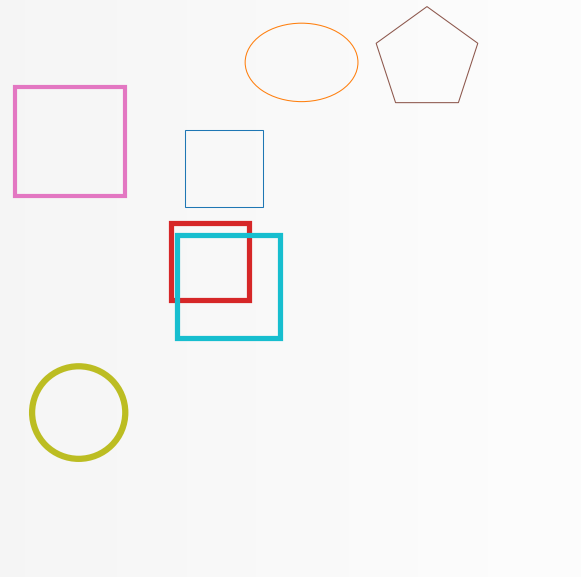[{"shape": "square", "thickness": 0.5, "radius": 0.34, "center": [0.385, 0.708]}, {"shape": "oval", "thickness": 0.5, "radius": 0.49, "center": [0.519, 0.891]}, {"shape": "square", "thickness": 2.5, "radius": 0.34, "center": [0.361, 0.546]}, {"shape": "pentagon", "thickness": 0.5, "radius": 0.46, "center": [0.735, 0.896]}, {"shape": "square", "thickness": 2, "radius": 0.47, "center": [0.12, 0.754]}, {"shape": "circle", "thickness": 3, "radius": 0.4, "center": [0.135, 0.285]}, {"shape": "square", "thickness": 2.5, "radius": 0.44, "center": [0.393, 0.503]}]